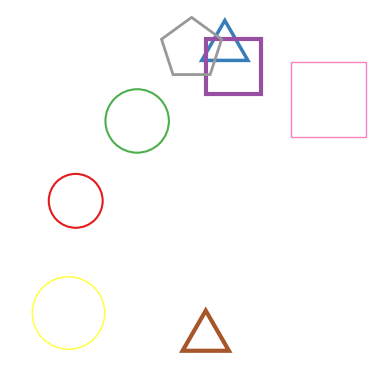[{"shape": "circle", "thickness": 1.5, "radius": 0.35, "center": [0.197, 0.478]}, {"shape": "triangle", "thickness": 2.5, "radius": 0.35, "center": [0.584, 0.878]}, {"shape": "circle", "thickness": 1.5, "radius": 0.41, "center": [0.356, 0.686]}, {"shape": "square", "thickness": 3, "radius": 0.36, "center": [0.606, 0.828]}, {"shape": "circle", "thickness": 1, "radius": 0.47, "center": [0.178, 0.187]}, {"shape": "triangle", "thickness": 3, "radius": 0.35, "center": [0.534, 0.124]}, {"shape": "square", "thickness": 1, "radius": 0.49, "center": [0.854, 0.742]}, {"shape": "pentagon", "thickness": 2, "radius": 0.41, "center": [0.498, 0.873]}]